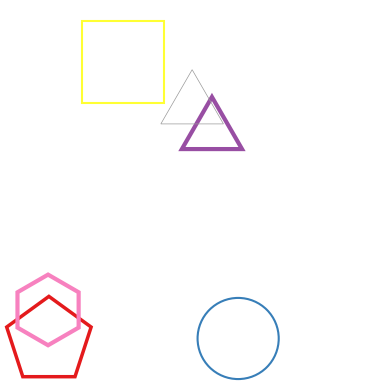[{"shape": "pentagon", "thickness": 2.5, "radius": 0.58, "center": [0.127, 0.115]}, {"shape": "circle", "thickness": 1.5, "radius": 0.53, "center": [0.619, 0.121]}, {"shape": "triangle", "thickness": 3, "radius": 0.45, "center": [0.551, 0.658]}, {"shape": "square", "thickness": 1.5, "radius": 0.53, "center": [0.319, 0.839]}, {"shape": "hexagon", "thickness": 3, "radius": 0.46, "center": [0.125, 0.195]}, {"shape": "triangle", "thickness": 0.5, "radius": 0.47, "center": [0.499, 0.725]}]